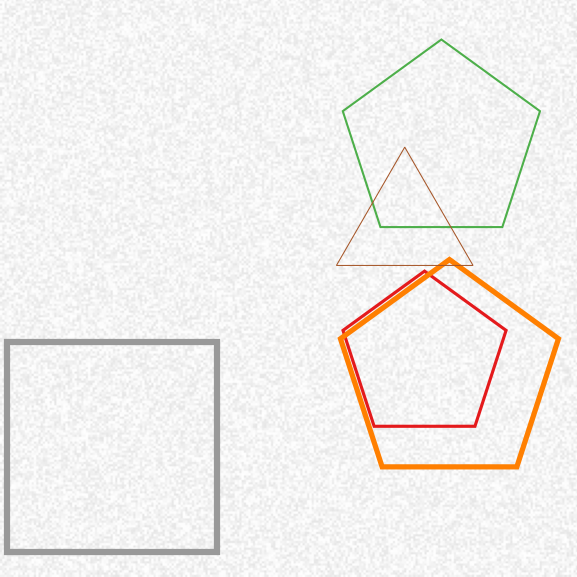[{"shape": "pentagon", "thickness": 1.5, "radius": 0.74, "center": [0.735, 0.381]}, {"shape": "pentagon", "thickness": 1, "radius": 0.9, "center": [0.764, 0.751]}, {"shape": "pentagon", "thickness": 2.5, "radius": 0.99, "center": [0.778, 0.351]}, {"shape": "triangle", "thickness": 0.5, "radius": 0.68, "center": [0.701, 0.608]}, {"shape": "square", "thickness": 3, "radius": 0.91, "center": [0.194, 0.225]}]